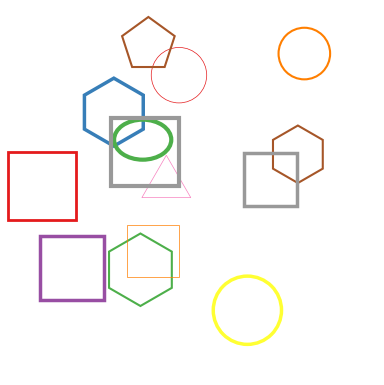[{"shape": "circle", "thickness": 0.5, "radius": 0.36, "center": [0.465, 0.805]}, {"shape": "square", "thickness": 2, "radius": 0.44, "center": [0.108, 0.516]}, {"shape": "hexagon", "thickness": 2.5, "radius": 0.44, "center": [0.296, 0.709]}, {"shape": "hexagon", "thickness": 1.5, "radius": 0.47, "center": [0.365, 0.299]}, {"shape": "oval", "thickness": 3, "radius": 0.37, "center": [0.371, 0.637]}, {"shape": "square", "thickness": 2.5, "radius": 0.42, "center": [0.187, 0.304]}, {"shape": "square", "thickness": 0.5, "radius": 0.34, "center": [0.397, 0.348]}, {"shape": "circle", "thickness": 1.5, "radius": 0.33, "center": [0.79, 0.861]}, {"shape": "circle", "thickness": 2.5, "radius": 0.44, "center": [0.643, 0.194]}, {"shape": "pentagon", "thickness": 1.5, "radius": 0.36, "center": [0.385, 0.884]}, {"shape": "hexagon", "thickness": 1.5, "radius": 0.37, "center": [0.774, 0.599]}, {"shape": "triangle", "thickness": 0.5, "radius": 0.37, "center": [0.432, 0.523]}, {"shape": "square", "thickness": 2.5, "radius": 0.35, "center": [0.703, 0.533]}, {"shape": "square", "thickness": 3, "radius": 0.44, "center": [0.377, 0.604]}]